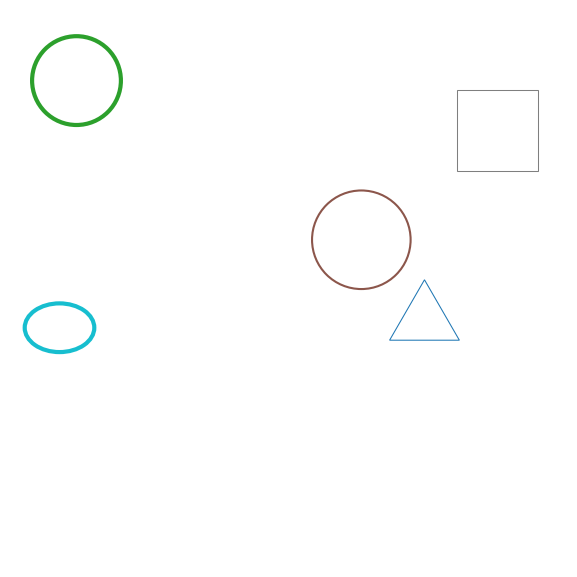[{"shape": "triangle", "thickness": 0.5, "radius": 0.35, "center": [0.735, 0.445]}, {"shape": "circle", "thickness": 2, "radius": 0.38, "center": [0.132, 0.86]}, {"shape": "circle", "thickness": 1, "radius": 0.43, "center": [0.626, 0.584]}, {"shape": "square", "thickness": 0.5, "radius": 0.35, "center": [0.861, 0.773]}, {"shape": "oval", "thickness": 2, "radius": 0.3, "center": [0.103, 0.432]}]